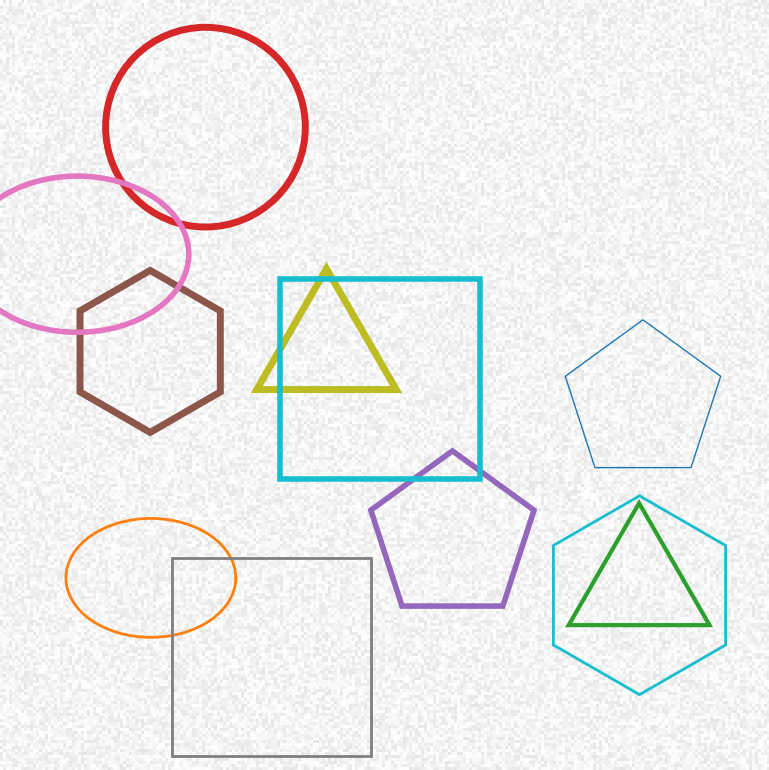[{"shape": "pentagon", "thickness": 0.5, "radius": 0.53, "center": [0.835, 0.479]}, {"shape": "oval", "thickness": 1, "radius": 0.55, "center": [0.196, 0.25]}, {"shape": "triangle", "thickness": 1.5, "radius": 0.53, "center": [0.83, 0.241]}, {"shape": "circle", "thickness": 2.5, "radius": 0.65, "center": [0.267, 0.835]}, {"shape": "pentagon", "thickness": 2, "radius": 0.56, "center": [0.588, 0.303]}, {"shape": "hexagon", "thickness": 2.5, "radius": 0.53, "center": [0.195, 0.544]}, {"shape": "oval", "thickness": 2, "radius": 0.72, "center": [0.1, 0.67]}, {"shape": "square", "thickness": 1, "radius": 0.64, "center": [0.352, 0.147]}, {"shape": "triangle", "thickness": 2.5, "radius": 0.52, "center": [0.424, 0.546]}, {"shape": "hexagon", "thickness": 1, "radius": 0.65, "center": [0.831, 0.227]}, {"shape": "square", "thickness": 2, "radius": 0.65, "center": [0.493, 0.508]}]